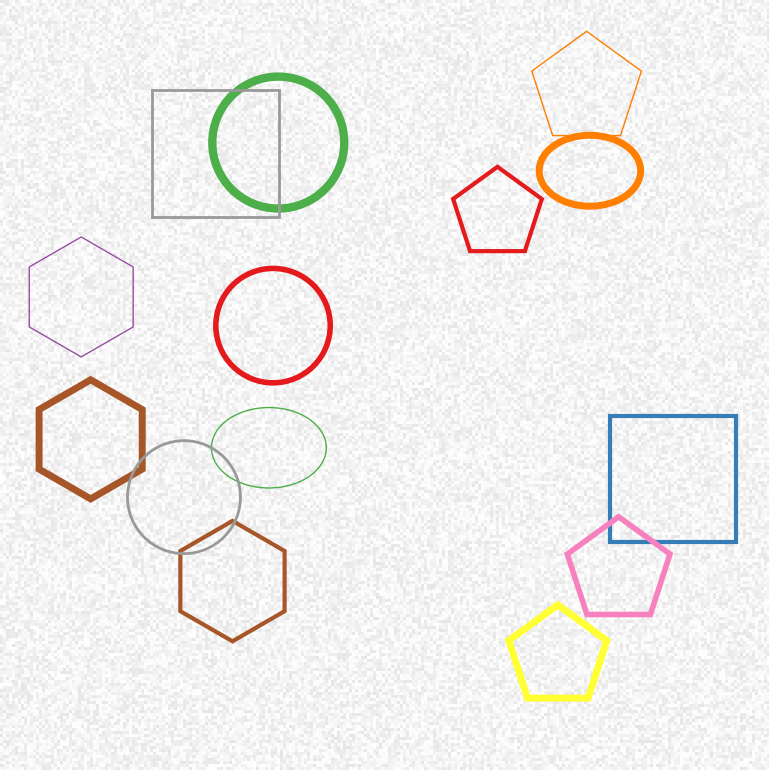[{"shape": "circle", "thickness": 2, "radius": 0.37, "center": [0.355, 0.577]}, {"shape": "pentagon", "thickness": 1.5, "radius": 0.3, "center": [0.646, 0.723]}, {"shape": "square", "thickness": 1.5, "radius": 0.41, "center": [0.874, 0.378]}, {"shape": "circle", "thickness": 3, "radius": 0.43, "center": [0.361, 0.815]}, {"shape": "oval", "thickness": 0.5, "radius": 0.37, "center": [0.349, 0.418]}, {"shape": "hexagon", "thickness": 0.5, "radius": 0.39, "center": [0.105, 0.614]}, {"shape": "oval", "thickness": 2.5, "radius": 0.33, "center": [0.766, 0.778]}, {"shape": "pentagon", "thickness": 0.5, "radius": 0.37, "center": [0.762, 0.884]}, {"shape": "pentagon", "thickness": 2.5, "radius": 0.33, "center": [0.724, 0.147]}, {"shape": "hexagon", "thickness": 1.5, "radius": 0.39, "center": [0.302, 0.245]}, {"shape": "hexagon", "thickness": 2.5, "radius": 0.39, "center": [0.118, 0.429]}, {"shape": "pentagon", "thickness": 2, "radius": 0.35, "center": [0.803, 0.259]}, {"shape": "circle", "thickness": 1, "radius": 0.37, "center": [0.239, 0.354]}, {"shape": "square", "thickness": 1, "radius": 0.41, "center": [0.28, 0.8]}]